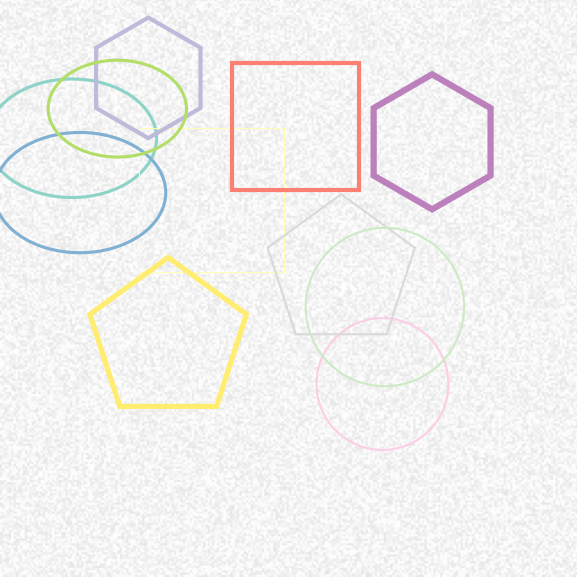[{"shape": "oval", "thickness": 1.5, "radius": 0.73, "center": [0.124, 0.76]}, {"shape": "square", "thickness": 0.5, "radius": 0.63, "center": [0.366, 0.653]}, {"shape": "hexagon", "thickness": 2, "radius": 0.52, "center": [0.257, 0.864]}, {"shape": "square", "thickness": 2, "radius": 0.55, "center": [0.512, 0.78]}, {"shape": "oval", "thickness": 1.5, "radius": 0.74, "center": [0.138, 0.666]}, {"shape": "oval", "thickness": 1.5, "radius": 0.6, "center": [0.203, 0.811]}, {"shape": "circle", "thickness": 1, "radius": 0.57, "center": [0.662, 0.334]}, {"shape": "pentagon", "thickness": 1, "radius": 0.67, "center": [0.591, 0.529]}, {"shape": "hexagon", "thickness": 3, "radius": 0.58, "center": [0.748, 0.754]}, {"shape": "circle", "thickness": 1, "radius": 0.69, "center": [0.666, 0.467]}, {"shape": "pentagon", "thickness": 2.5, "radius": 0.71, "center": [0.291, 0.411]}]